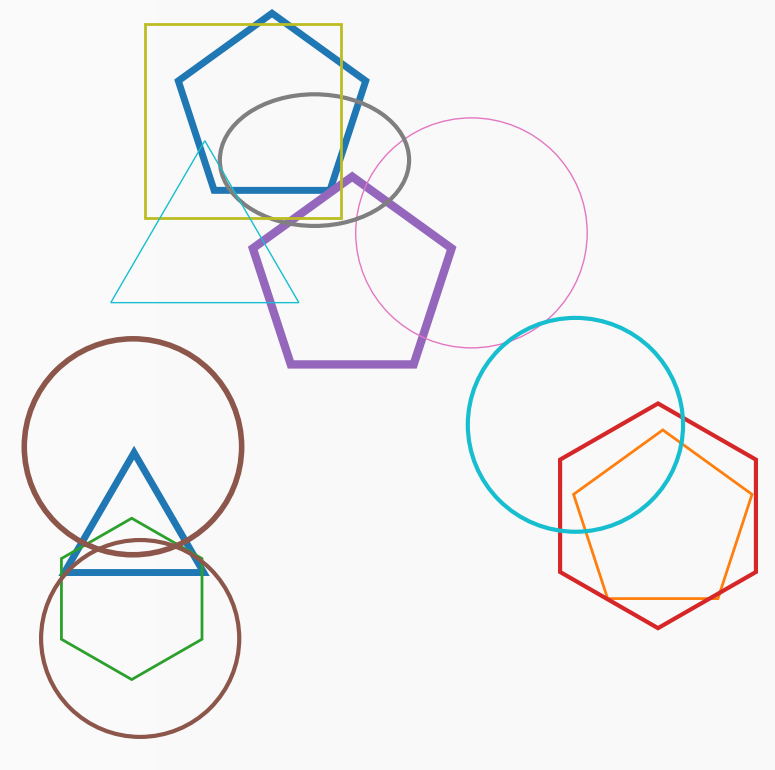[{"shape": "pentagon", "thickness": 2.5, "radius": 0.64, "center": [0.351, 0.856]}, {"shape": "triangle", "thickness": 2.5, "radius": 0.52, "center": [0.173, 0.308]}, {"shape": "pentagon", "thickness": 1, "radius": 0.61, "center": [0.855, 0.321]}, {"shape": "hexagon", "thickness": 1, "radius": 0.52, "center": [0.17, 0.222]}, {"shape": "hexagon", "thickness": 1.5, "radius": 0.73, "center": [0.849, 0.33]}, {"shape": "pentagon", "thickness": 3, "radius": 0.67, "center": [0.454, 0.636]}, {"shape": "circle", "thickness": 1.5, "radius": 0.64, "center": [0.181, 0.171]}, {"shape": "circle", "thickness": 2, "radius": 0.7, "center": [0.172, 0.42]}, {"shape": "circle", "thickness": 0.5, "radius": 0.75, "center": [0.608, 0.698]}, {"shape": "oval", "thickness": 1.5, "radius": 0.61, "center": [0.406, 0.792]}, {"shape": "square", "thickness": 1, "radius": 0.63, "center": [0.314, 0.843]}, {"shape": "circle", "thickness": 1.5, "radius": 0.69, "center": [0.742, 0.448]}, {"shape": "triangle", "thickness": 0.5, "radius": 0.7, "center": [0.264, 0.677]}]